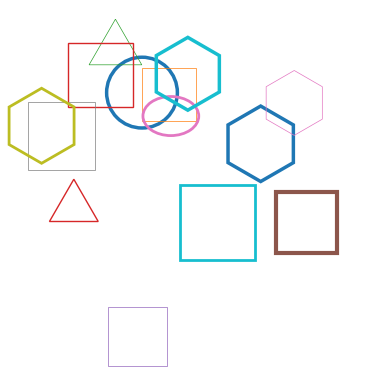[{"shape": "hexagon", "thickness": 2.5, "radius": 0.49, "center": [0.677, 0.627]}, {"shape": "circle", "thickness": 2.5, "radius": 0.46, "center": [0.369, 0.759]}, {"shape": "square", "thickness": 0.5, "radius": 0.35, "center": [0.439, 0.755]}, {"shape": "triangle", "thickness": 0.5, "radius": 0.4, "center": [0.3, 0.871]}, {"shape": "triangle", "thickness": 1, "radius": 0.37, "center": [0.192, 0.461]}, {"shape": "square", "thickness": 1, "radius": 0.42, "center": [0.261, 0.805]}, {"shape": "square", "thickness": 0.5, "radius": 0.39, "center": [0.357, 0.126]}, {"shape": "square", "thickness": 3, "radius": 0.4, "center": [0.796, 0.421]}, {"shape": "oval", "thickness": 2, "radius": 0.36, "center": [0.444, 0.699]}, {"shape": "hexagon", "thickness": 0.5, "radius": 0.42, "center": [0.764, 0.733]}, {"shape": "square", "thickness": 0.5, "radius": 0.44, "center": [0.159, 0.647]}, {"shape": "hexagon", "thickness": 2, "radius": 0.49, "center": [0.108, 0.673]}, {"shape": "square", "thickness": 2, "radius": 0.49, "center": [0.564, 0.423]}, {"shape": "hexagon", "thickness": 2.5, "radius": 0.47, "center": [0.488, 0.808]}]